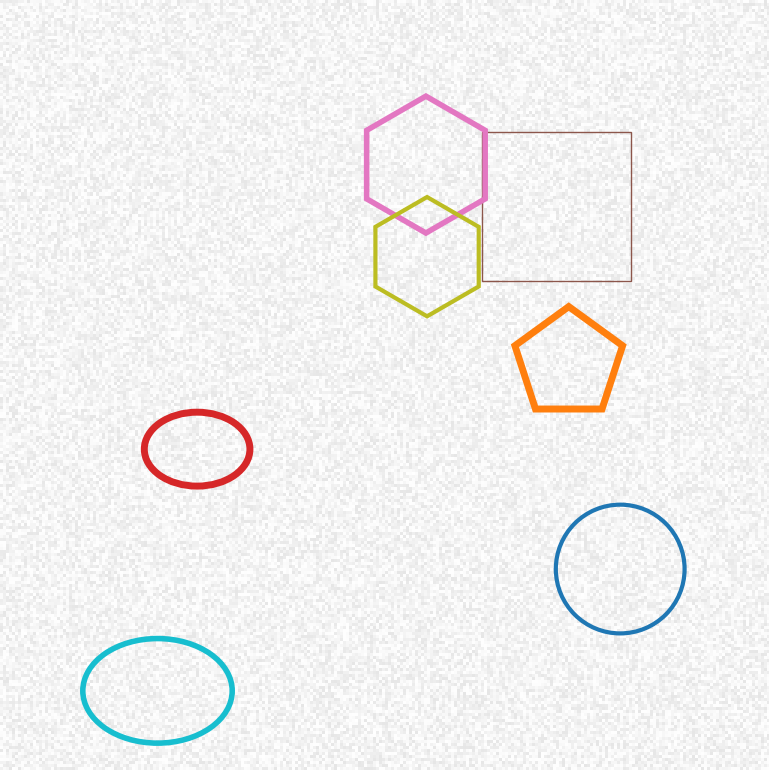[{"shape": "circle", "thickness": 1.5, "radius": 0.42, "center": [0.805, 0.261]}, {"shape": "pentagon", "thickness": 2.5, "radius": 0.37, "center": [0.739, 0.528]}, {"shape": "oval", "thickness": 2.5, "radius": 0.34, "center": [0.256, 0.417]}, {"shape": "square", "thickness": 0.5, "radius": 0.48, "center": [0.722, 0.732]}, {"shape": "hexagon", "thickness": 2, "radius": 0.44, "center": [0.553, 0.786]}, {"shape": "hexagon", "thickness": 1.5, "radius": 0.39, "center": [0.555, 0.667]}, {"shape": "oval", "thickness": 2, "radius": 0.49, "center": [0.205, 0.103]}]